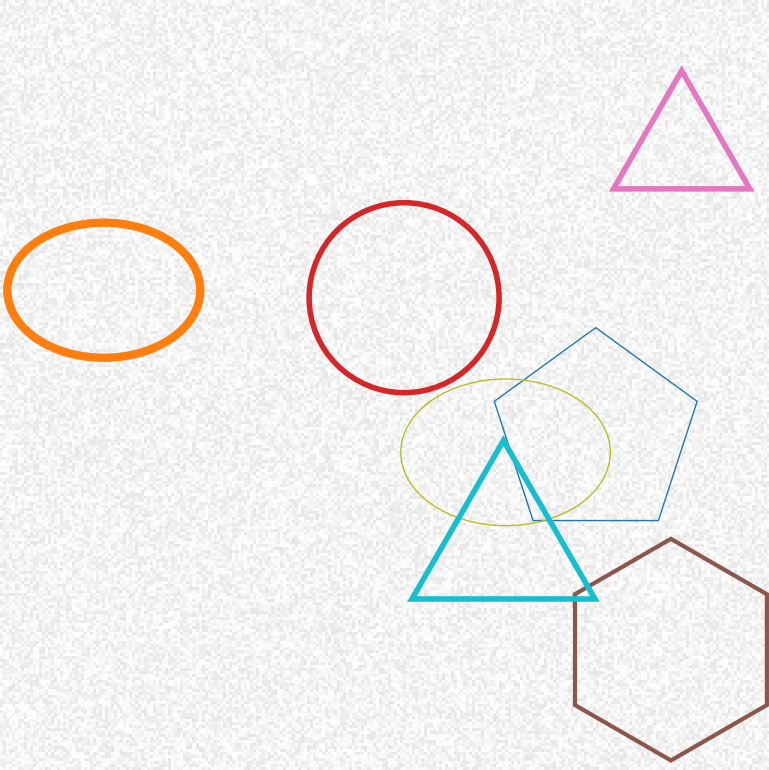[{"shape": "pentagon", "thickness": 0.5, "radius": 0.69, "center": [0.774, 0.436]}, {"shape": "oval", "thickness": 3, "radius": 0.63, "center": [0.135, 0.623]}, {"shape": "circle", "thickness": 2, "radius": 0.62, "center": [0.525, 0.613]}, {"shape": "hexagon", "thickness": 1.5, "radius": 0.72, "center": [0.871, 0.156]}, {"shape": "triangle", "thickness": 2, "radius": 0.51, "center": [0.885, 0.806]}, {"shape": "oval", "thickness": 0.5, "radius": 0.68, "center": [0.657, 0.413]}, {"shape": "triangle", "thickness": 2, "radius": 0.69, "center": [0.654, 0.291]}]